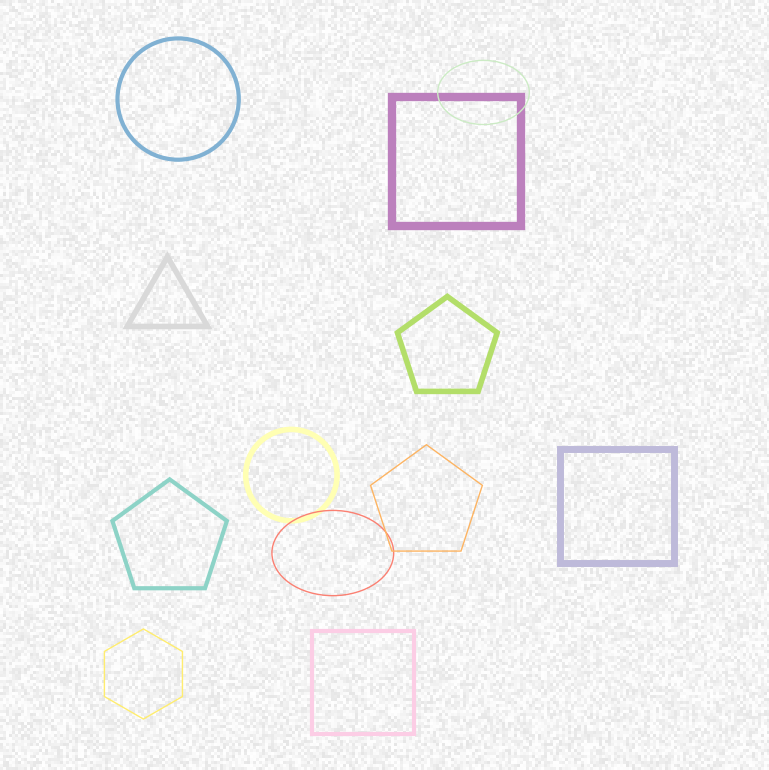[{"shape": "pentagon", "thickness": 1.5, "radius": 0.39, "center": [0.22, 0.299]}, {"shape": "circle", "thickness": 2, "radius": 0.3, "center": [0.378, 0.383]}, {"shape": "square", "thickness": 2.5, "radius": 0.37, "center": [0.801, 0.343]}, {"shape": "oval", "thickness": 0.5, "radius": 0.4, "center": [0.432, 0.282]}, {"shape": "circle", "thickness": 1.5, "radius": 0.39, "center": [0.231, 0.871]}, {"shape": "pentagon", "thickness": 0.5, "radius": 0.38, "center": [0.554, 0.346]}, {"shape": "pentagon", "thickness": 2, "radius": 0.34, "center": [0.581, 0.547]}, {"shape": "square", "thickness": 1.5, "radius": 0.33, "center": [0.471, 0.113]}, {"shape": "triangle", "thickness": 2, "radius": 0.3, "center": [0.217, 0.606]}, {"shape": "square", "thickness": 3, "radius": 0.42, "center": [0.593, 0.79]}, {"shape": "oval", "thickness": 0.5, "radius": 0.3, "center": [0.628, 0.88]}, {"shape": "hexagon", "thickness": 0.5, "radius": 0.29, "center": [0.186, 0.125]}]